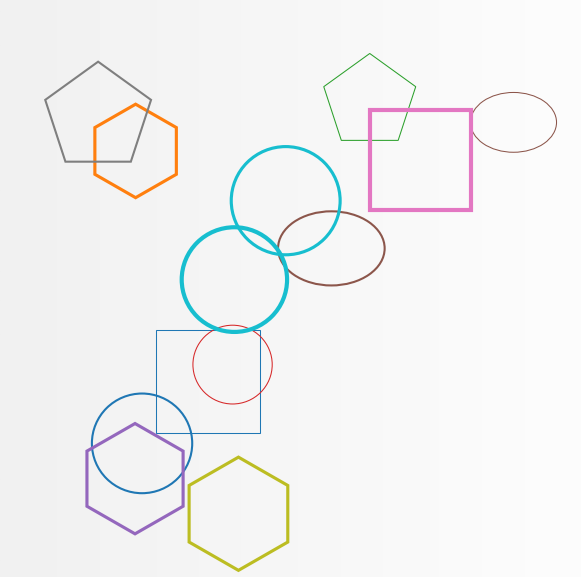[{"shape": "circle", "thickness": 1, "radius": 0.43, "center": [0.244, 0.231]}, {"shape": "square", "thickness": 0.5, "radius": 0.44, "center": [0.358, 0.338]}, {"shape": "hexagon", "thickness": 1.5, "radius": 0.4, "center": [0.233, 0.738]}, {"shape": "pentagon", "thickness": 0.5, "radius": 0.42, "center": [0.636, 0.823]}, {"shape": "circle", "thickness": 0.5, "radius": 0.34, "center": [0.4, 0.368]}, {"shape": "hexagon", "thickness": 1.5, "radius": 0.48, "center": [0.232, 0.17]}, {"shape": "oval", "thickness": 1, "radius": 0.46, "center": [0.57, 0.569]}, {"shape": "oval", "thickness": 0.5, "radius": 0.37, "center": [0.883, 0.787]}, {"shape": "square", "thickness": 2, "radius": 0.43, "center": [0.723, 0.722]}, {"shape": "pentagon", "thickness": 1, "radius": 0.48, "center": [0.169, 0.797]}, {"shape": "hexagon", "thickness": 1.5, "radius": 0.49, "center": [0.41, 0.11]}, {"shape": "circle", "thickness": 1.5, "radius": 0.47, "center": [0.492, 0.652]}, {"shape": "circle", "thickness": 2, "radius": 0.45, "center": [0.403, 0.515]}]